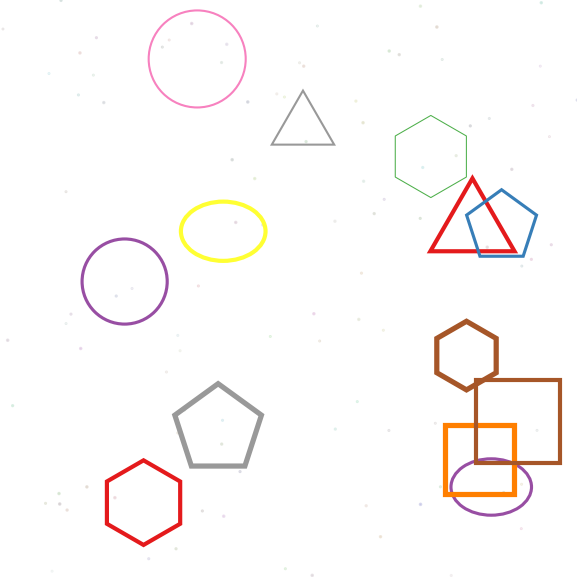[{"shape": "triangle", "thickness": 2, "radius": 0.42, "center": [0.818, 0.606]}, {"shape": "hexagon", "thickness": 2, "radius": 0.37, "center": [0.249, 0.129]}, {"shape": "pentagon", "thickness": 1.5, "radius": 0.32, "center": [0.869, 0.607]}, {"shape": "hexagon", "thickness": 0.5, "radius": 0.36, "center": [0.746, 0.728]}, {"shape": "oval", "thickness": 1.5, "radius": 0.35, "center": [0.851, 0.156]}, {"shape": "circle", "thickness": 1.5, "radius": 0.37, "center": [0.216, 0.512]}, {"shape": "square", "thickness": 2.5, "radius": 0.3, "center": [0.83, 0.204]}, {"shape": "oval", "thickness": 2, "radius": 0.37, "center": [0.387, 0.599]}, {"shape": "hexagon", "thickness": 2.5, "radius": 0.3, "center": [0.808, 0.383]}, {"shape": "square", "thickness": 2, "radius": 0.36, "center": [0.897, 0.269]}, {"shape": "circle", "thickness": 1, "radius": 0.42, "center": [0.341, 0.897]}, {"shape": "pentagon", "thickness": 2.5, "radius": 0.39, "center": [0.378, 0.256]}, {"shape": "triangle", "thickness": 1, "radius": 0.31, "center": [0.525, 0.78]}]